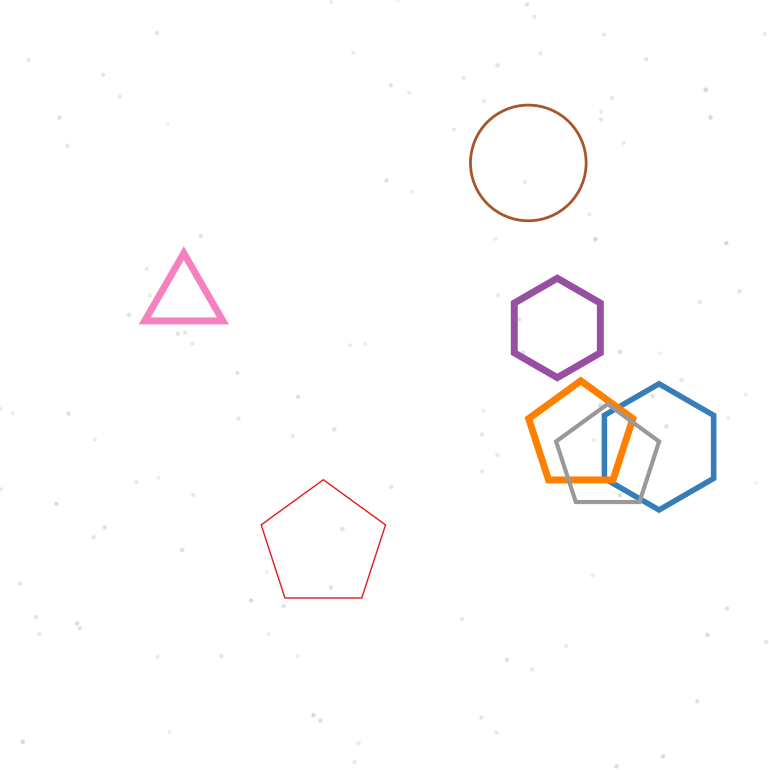[{"shape": "pentagon", "thickness": 0.5, "radius": 0.42, "center": [0.42, 0.292]}, {"shape": "hexagon", "thickness": 2, "radius": 0.41, "center": [0.856, 0.42]}, {"shape": "hexagon", "thickness": 2.5, "radius": 0.32, "center": [0.724, 0.574]}, {"shape": "pentagon", "thickness": 2.5, "radius": 0.36, "center": [0.754, 0.434]}, {"shape": "circle", "thickness": 1, "radius": 0.38, "center": [0.686, 0.788]}, {"shape": "triangle", "thickness": 2.5, "radius": 0.29, "center": [0.239, 0.613]}, {"shape": "pentagon", "thickness": 1.5, "radius": 0.35, "center": [0.789, 0.405]}]